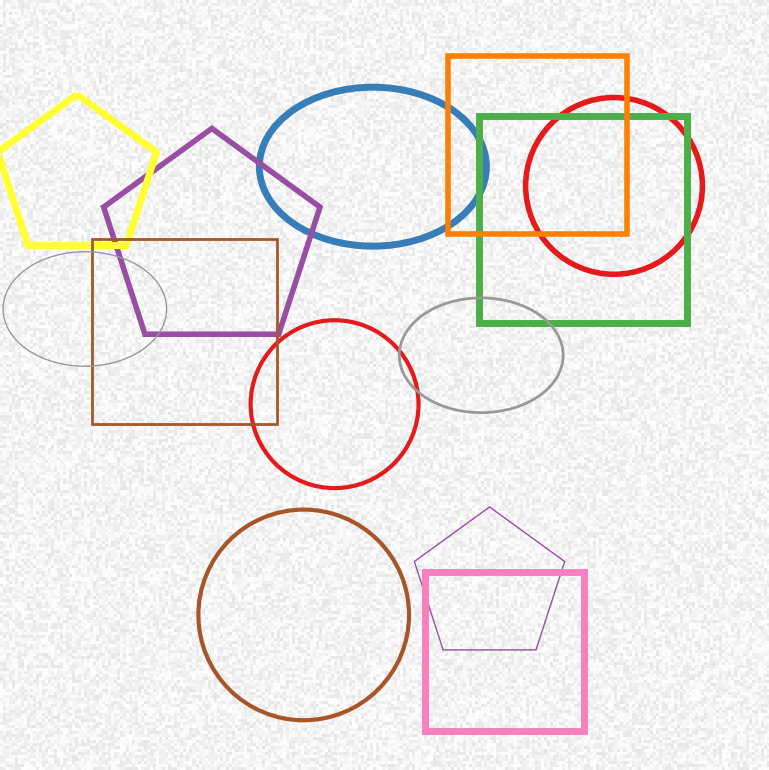[{"shape": "circle", "thickness": 1.5, "radius": 0.55, "center": [0.435, 0.475]}, {"shape": "circle", "thickness": 2, "radius": 0.57, "center": [0.797, 0.759]}, {"shape": "oval", "thickness": 2.5, "radius": 0.74, "center": [0.484, 0.784]}, {"shape": "square", "thickness": 2.5, "radius": 0.67, "center": [0.757, 0.715]}, {"shape": "pentagon", "thickness": 0.5, "radius": 0.51, "center": [0.636, 0.239]}, {"shape": "pentagon", "thickness": 2, "radius": 0.74, "center": [0.275, 0.685]}, {"shape": "square", "thickness": 2, "radius": 0.58, "center": [0.698, 0.812]}, {"shape": "pentagon", "thickness": 2.5, "radius": 0.54, "center": [0.1, 0.769]}, {"shape": "square", "thickness": 1, "radius": 0.6, "center": [0.239, 0.57]}, {"shape": "circle", "thickness": 1.5, "radius": 0.68, "center": [0.394, 0.201]}, {"shape": "square", "thickness": 2.5, "radius": 0.52, "center": [0.655, 0.154]}, {"shape": "oval", "thickness": 1, "radius": 0.53, "center": [0.625, 0.539]}, {"shape": "oval", "thickness": 0.5, "radius": 0.53, "center": [0.11, 0.599]}]